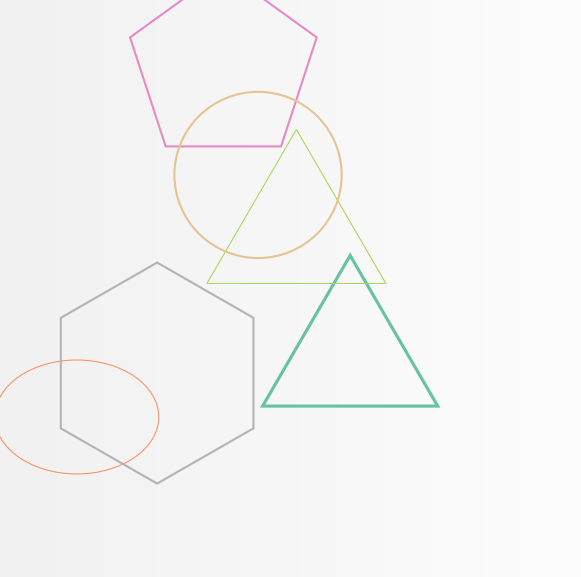[{"shape": "triangle", "thickness": 1.5, "radius": 0.87, "center": [0.602, 0.383]}, {"shape": "oval", "thickness": 0.5, "radius": 0.7, "center": [0.132, 0.277]}, {"shape": "pentagon", "thickness": 1, "radius": 0.84, "center": [0.384, 0.882]}, {"shape": "triangle", "thickness": 0.5, "radius": 0.89, "center": [0.51, 0.597]}, {"shape": "circle", "thickness": 1, "radius": 0.72, "center": [0.444, 0.696]}, {"shape": "hexagon", "thickness": 1, "radius": 0.96, "center": [0.27, 0.353]}]